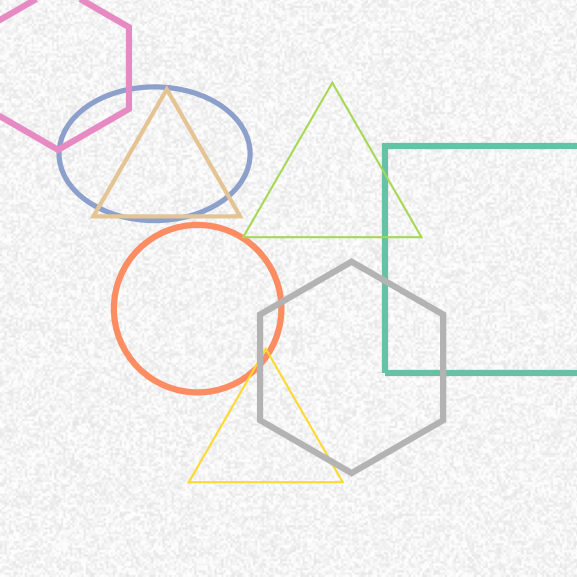[{"shape": "square", "thickness": 3, "radius": 0.98, "center": [0.862, 0.549]}, {"shape": "circle", "thickness": 3, "radius": 0.73, "center": [0.342, 0.465]}, {"shape": "oval", "thickness": 2.5, "radius": 0.83, "center": [0.268, 0.733]}, {"shape": "hexagon", "thickness": 3, "radius": 0.71, "center": [0.101, 0.881]}, {"shape": "triangle", "thickness": 1, "radius": 0.89, "center": [0.575, 0.678]}, {"shape": "triangle", "thickness": 1, "radius": 0.77, "center": [0.46, 0.241]}, {"shape": "triangle", "thickness": 2, "radius": 0.73, "center": [0.289, 0.698]}, {"shape": "hexagon", "thickness": 3, "radius": 0.92, "center": [0.609, 0.363]}]